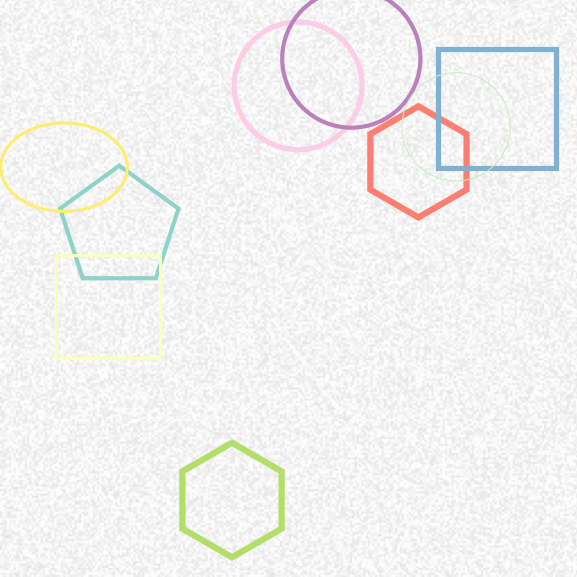[{"shape": "pentagon", "thickness": 2, "radius": 0.54, "center": [0.207, 0.605]}, {"shape": "square", "thickness": 1.5, "radius": 0.45, "center": [0.187, 0.469]}, {"shape": "hexagon", "thickness": 3, "radius": 0.48, "center": [0.725, 0.719]}, {"shape": "square", "thickness": 2.5, "radius": 0.51, "center": [0.861, 0.811]}, {"shape": "hexagon", "thickness": 3, "radius": 0.5, "center": [0.402, 0.133]}, {"shape": "circle", "thickness": 2.5, "radius": 0.55, "center": [0.516, 0.851]}, {"shape": "circle", "thickness": 2, "radius": 0.6, "center": [0.608, 0.898]}, {"shape": "circle", "thickness": 0.5, "radius": 0.47, "center": [0.79, 0.78]}, {"shape": "oval", "thickness": 1.5, "radius": 0.55, "center": [0.111, 0.71]}]